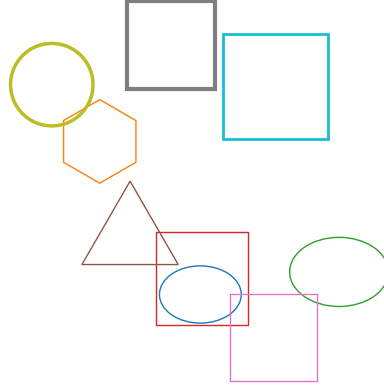[{"shape": "oval", "thickness": 1, "radius": 0.53, "center": [0.52, 0.235]}, {"shape": "hexagon", "thickness": 1, "radius": 0.54, "center": [0.259, 0.633]}, {"shape": "oval", "thickness": 1, "radius": 0.64, "center": [0.881, 0.294]}, {"shape": "square", "thickness": 1, "radius": 0.6, "center": [0.525, 0.277]}, {"shape": "triangle", "thickness": 1, "radius": 0.72, "center": [0.338, 0.385]}, {"shape": "square", "thickness": 1, "radius": 0.57, "center": [0.71, 0.123]}, {"shape": "square", "thickness": 3, "radius": 0.57, "center": [0.444, 0.882]}, {"shape": "circle", "thickness": 2.5, "radius": 0.54, "center": [0.135, 0.78]}, {"shape": "square", "thickness": 2, "radius": 0.68, "center": [0.715, 0.775]}]